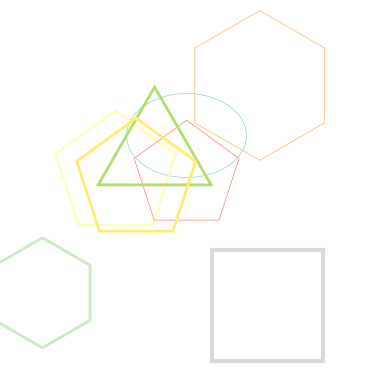[{"shape": "oval", "thickness": 0.5, "radius": 0.78, "center": [0.485, 0.648]}, {"shape": "pentagon", "thickness": 1.5, "radius": 0.82, "center": [0.3, 0.548]}, {"shape": "pentagon", "thickness": 0.5, "radius": 0.72, "center": [0.485, 0.544]}, {"shape": "hexagon", "thickness": 0.5, "radius": 0.97, "center": [0.675, 0.778]}, {"shape": "triangle", "thickness": 2, "radius": 0.85, "center": [0.402, 0.605]}, {"shape": "square", "thickness": 3, "radius": 0.72, "center": [0.695, 0.206]}, {"shape": "hexagon", "thickness": 2, "radius": 0.71, "center": [0.11, 0.239]}, {"shape": "pentagon", "thickness": 2, "radius": 0.81, "center": [0.354, 0.531]}]